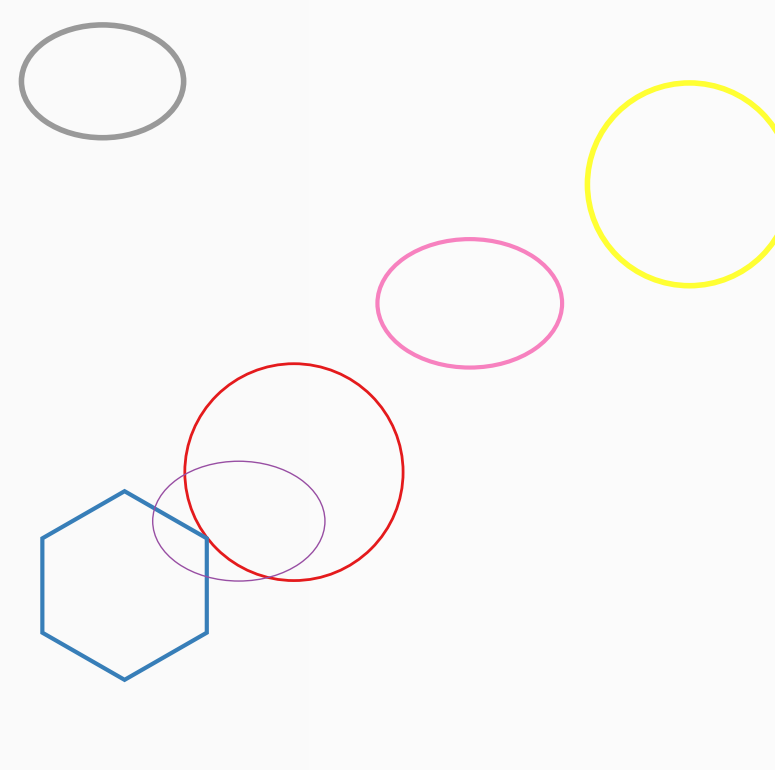[{"shape": "circle", "thickness": 1, "radius": 0.7, "center": [0.379, 0.387]}, {"shape": "hexagon", "thickness": 1.5, "radius": 0.61, "center": [0.161, 0.24]}, {"shape": "oval", "thickness": 0.5, "radius": 0.56, "center": [0.308, 0.323]}, {"shape": "circle", "thickness": 2, "radius": 0.66, "center": [0.89, 0.761]}, {"shape": "oval", "thickness": 1.5, "radius": 0.6, "center": [0.606, 0.606]}, {"shape": "oval", "thickness": 2, "radius": 0.52, "center": [0.132, 0.894]}]